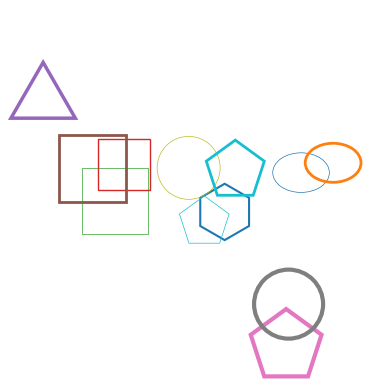[{"shape": "oval", "thickness": 0.5, "radius": 0.37, "center": [0.782, 0.552]}, {"shape": "hexagon", "thickness": 1.5, "radius": 0.37, "center": [0.584, 0.45]}, {"shape": "oval", "thickness": 2, "radius": 0.36, "center": [0.865, 0.577]}, {"shape": "square", "thickness": 0.5, "radius": 0.43, "center": [0.299, 0.478]}, {"shape": "square", "thickness": 1, "radius": 0.34, "center": [0.323, 0.572]}, {"shape": "triangle", "thickness": 2.5, "radius": 0.48, "center": [0.112, 0.741]}, {"shape": "square", "thickness": 2, "radius": 0.43, "center": [0.24, 0.563]}, {"shape": "pentagon", "thickness": 3, "radius": 0.48, "center": [0.743, 0.101]}, {"shape": "circle", "thickness": 3, "radius": 0.45, "center": [0.75, 0.21]}, {"shape": "circle", "thickness": 0.5, "radius": 0.41, "center": [0.49, 0.564]}, {"shape": "pentagon", "thickness": 2, "radius": 0.4, "center": [0.611, 0.557]}, {"shape": "pentagon", "thickness": 0.5, "radius": 0.34, "center": [0.531, 0.423]}]